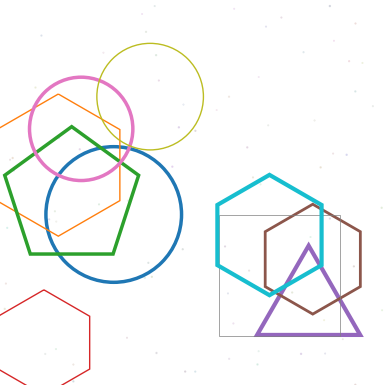[{"shape": "circle", "thickness": 2.5, "radius": 0.88, "center": [0.295, 0.443]}, {"shape": "hexagon", "thickness": 1, "radius": 0.92, "center": [0.151, 0.571]}, {"shape": "pentagon", "thickness": 2.5, "radius": 0.91, "center": [0.186, 0.488]}, {"shape": "hexagon", "thickness": 1, "radius": 0.69, "center": [0.114, 0.11]}, {"shape": "triangle", "thickness": 3, "radius": 0.77, "center": [0.802, 0.207]}, {"shape": "hexagon", "thickness": 2, "radius": 0.71, "center": [0.812, 0.327]}, {"shape": "circle", "thickness": 2.5, "radius": 0.67, "center": [0.211, 0.665]}, {"shape": "square", "thickness": 0.5, "radius": 0.79, "center": [0.726, 0.284]}, {"shape": "circle", "thickness": 1, "radius": 0.69, "center": [0.39, 0.749]}, {"shape": "hexagon", "thickness": 3, "radius": 0.78, "center": [0.7, 0.39]}]